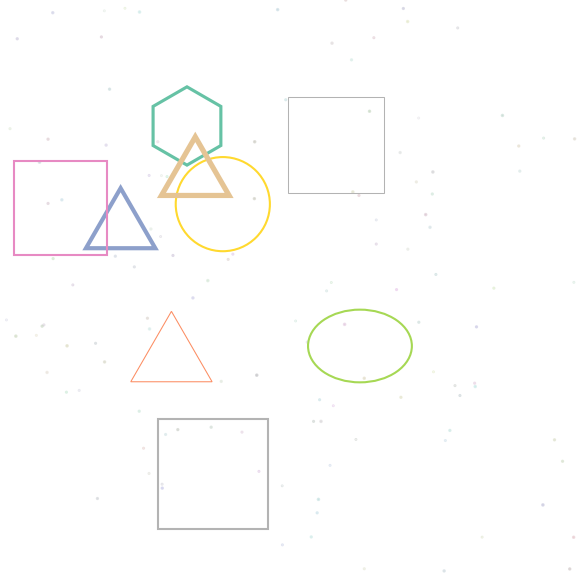[{"shape": "hexagon", "thickness": 1.5, "radius": 0.34, "center": [0.324, 0.781]}, {"shape": "triangle", "thickness": 0.5, "radius": 0.41, "center": [0.297, 0.379]}, {"shape": "triangle", "thickness": 2, "radius": 0.35, "center": [0.209, 0.604]}, {"shape": "square", "thickness": 1, "radius": 0.4, "center": [0.105, 0.639]}, {"shape": "oval", "thickness": 1, "radius": 0.45, "center": [0.623, 0.4]}, {"shape": "circle", "thickness": 1, "radius": 0.41, "center": [0.386, 0.646]}, {"shape": "triangle", "thickness": 2.5, "radius": 0.34, "center": [0.338, 0.694]}, {"shape": "square", "thickness": 0.5, "radius": 0.42, "center": [0.582, 0.749]}, {"shape": "square", "thickness": 1, "radius": 0.48, "center": [0.368, 0.179]}]